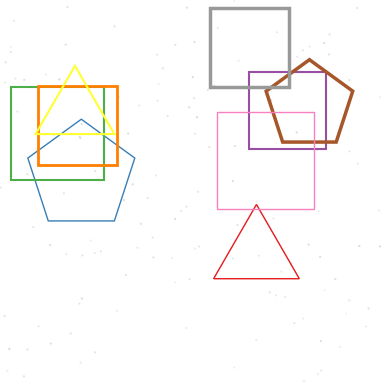[{"shape": "triangle", "thickness": 1, "radius": 0.64, "center": [0.666, 0.34]}, {"shape": "pentagon", "thickness": 1, "radius": 0.73, "center": [0.211, 0.544]}, {"shape": "square", "thickness": 1.5, "radius": 0.6, "center": [0.15, 0.654]}, {"shape": "square", "thickness": 1.5, "radius": 0.5, "center": [0.746, 0.712]}, {"shape": "square", "thickness": 2, "radius": 0.51, "center": [0.201, 0.673]}, {"shape": "triangle", "thickness": 1.5, "radius": 0.59, "center": [0.195, 0.711]}, {"shape": "pentagon", "thickness": 2.5, "radius": 0.59, "center": [0.804, 0.727]}, {"shape": "square", "thickness": 1, "radius": 0.63, "center": [0.689, 0.584]}, {"shape": "square", "thickness": 2.5, "radius": 0.52, "center": [0.648, 0.876]}]